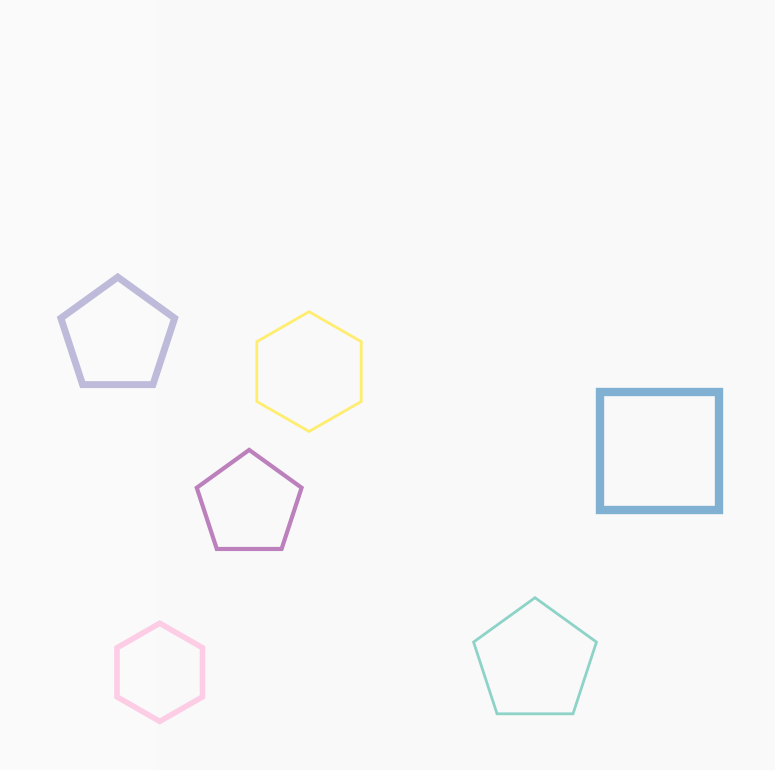[{"shape": "pentagon", "thickness": 1, "radius": 0.42, "center": [0.69, 0.14]}, {"shape": "pentagon", "thickness": 2.5, "radius": 0.39, "center": [0.152, 0.563]}, {"shape": "square", "thickness": 3, "radius": 0.38, "center": [0.851, 0.414]}, {"shape": "hexagon", "thickness": 2, "radius": 0.32, "center": [0.206, 0.127]}, {"shape": "pentagon", "thickness": 1.5, "radius": 0.36, "center": [0.322, 0.345]}, {"shape": "hexagon", "thickness": 1, "radius": 0.39, "center": [0.399, 0.517]}]